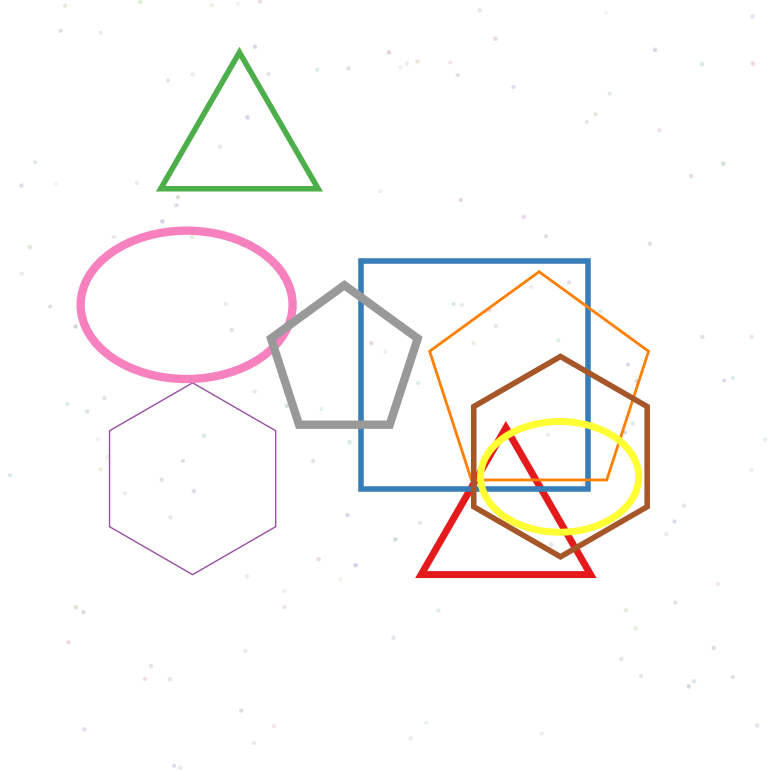[{"shape": "triangle", "thickness": 2.5, "radius": 0.64, "center": [0.657, 0.317]}, {"shape": "square", "thickness": 2, "radius": 0.74, "center": [0.616, 0.513]}, {"shape": "triangle", "thickness": 2, "radius": 0.59, "center": [0.311, 0.814]}, {"shape": "hexagon", "thickness": 0.5, "radius": 0.62, "center": [0.25, 0.378]}, {"shape": "pentagon", "thickness": 1, "radius": 0.75, "center": [0.7, 0.498]}, {"shape": "oval", "thickness": 2.5, "radius": 0.51, "center": [0.727, 0.381]}, {"shape": "hexagon", "thickness": 2, "radius": 0.65, "center": [0.728, 0.407]}, {"shape": "oval", "thickness": 3, "radius": 0.69, "center": [0.242, 0.604]}, {"shape": "pentagon", "thickness": 3, "radius": 0.5, "center": [0.447, 0.529]}]